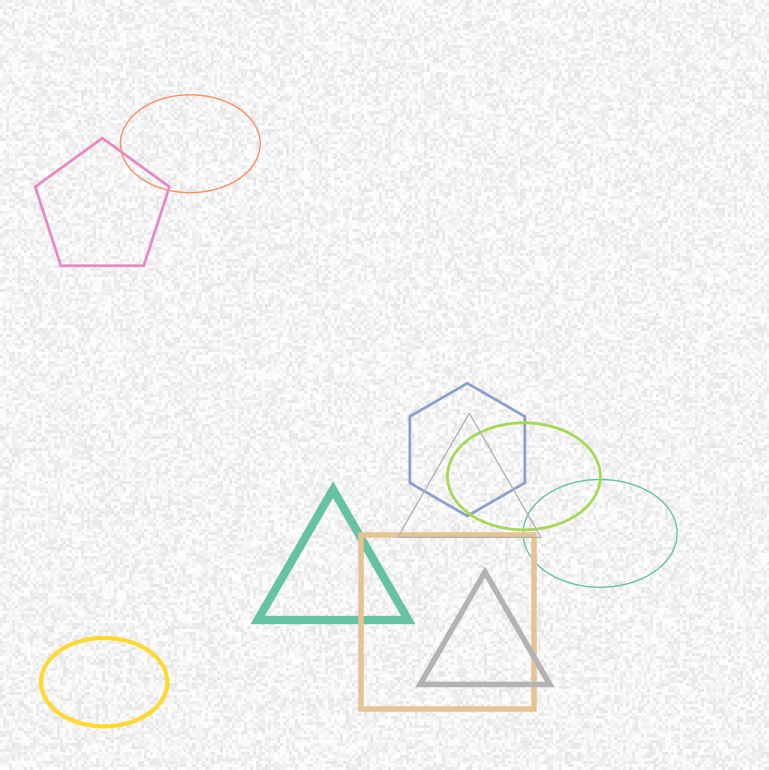[{"shape": "triangle", "thickness": 3, "radius": 0.56, "center": [0.432, 0.251]}, {"shape": "oval", "thickness": 0.5, "radius": 0.5, "center": [0.779, 0.307]}, {"shape": "oval", "thickness": 0.5, "radius": 0.45, "center": [0.247, 0.813]}, {"shape": "hexagon", "thickness": 1, "radius": 0.43, "center": [0.607, 0.416]}, {"shape": "pentagon", "thickness": 1, "radius": 0.46, "center": [0.133, 0.729]}, {"shape": "oval", "thickness": 1, "radius": 0.5, "center": [0.68, 0.381]}, {"shape": "oval", "thickness": 1.5, "radius": 0.41, "center": [0.135, 0.114]}, {"shape": "square", "thickness": 2, "radius": 0.56, "center": [0.581, 0.192]}, {"shape": "triangle", "thickness": 0.5, "radius": 0.54, "center": [0.61, 0.356]}, {"shape": "triangle", "thickness": 2, "radius": 0.49, "center": [0.63, 0.16]}]